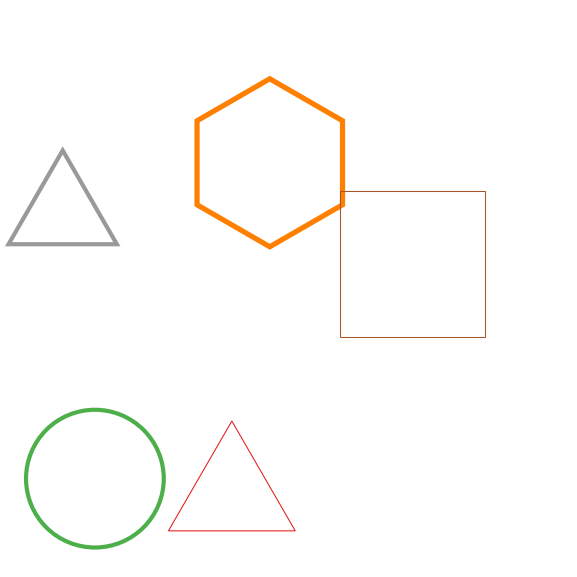[{"shape": "triangle", "thickness": 0.5, "radius": 0.63, "center": [0.401, 0.143]}, {"shape": "circle", "thickness": 2, "radius": 0.6, "center": [0.164, 0.17]}, {"shape": "hexagon", "thickness": 2.5, "radius": 0.73, "center": [0.467, 0.717]}, {"shape": "square", "thickness": 0.5, "radius": 0.63, "center": [0.714, 0.542]}, {"shape": "triangle", "thickness": 2, "radius": 0.54, "center": [0.109, 0.63]}]